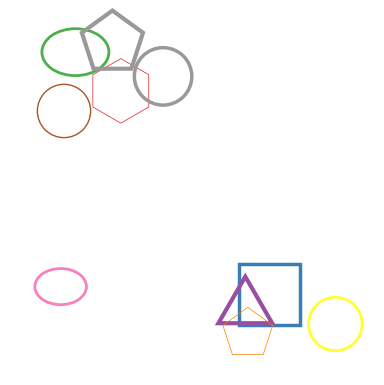[{"shape": "hexagon", "thickness": 0.5, "radius": 0.42, "center": [0.314, 0.764]}, {"shape": "square", "thickness": 2.5, "radius": 0.4, "center": [0.699, 0.235]}, {"shape": "oval", "thickness": 2, "radius": 0.44, "center": [0.196, 0.865]}, {"shape": "triangle", "thickness": 3, "radius": 0.4, "center": [0.637, 0.201]}, {"shape": "pentagon", "thickness": 0.5, "radius": 0.34, "center": [0.644, 0.134]}, {"shape": "circle", "thickness": 2, "radius": 0.35, "center": [0.871, 0.159]}, {"shape": "circle", "thickness": 1, "radius": 0.35, "center": [0.166, 0.712]}, {"shape": "oval", "thickness": 2, "radius": 0.33, "center": [0.158, 0.256]}, {"shape": "circle", "thickness": 2.5, "radius": 0.37, "center": [0.424, 0.802]}, {"shape": "pentagon", "thickness": 3, "radius": 0.42, "center": [0.292, 0.889]}]